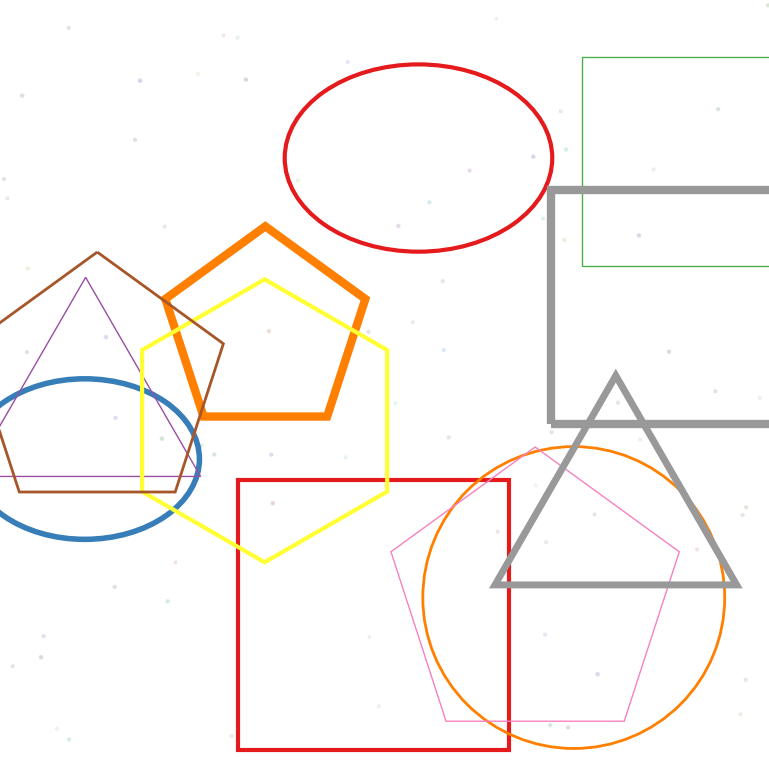[{"shape": "square", "thickness": 1.5, "radius": 0.88, "center": [0.485, 0.201]}, {"shape": "oval", "thickness": 1.5, "radius": 0.87, "center": [0.543, 0.795]}, {"shape": "oval", "thickness": 2, "radius": 0.74, "center": [0.11, 0.404]}, {"shape": "square", "thickness": 0.5, "radius": 0.68, "center": [0.891, 0.79]}, {"shape": "triangle", "thickness": 0.5, "radius": 0.86, "center": [0.111, 0.467]}, {"shape": "pentagon", "thickness": 3, "radius": 0.68, "center": [0.345, 0.57]}, {"shape": "circle", "thickness": 1, "radius": 0.98, "center": [0.745, 0.224]}, {"shape": "hexagon", "thickness": 1.5, "radius": 0.92, "center": [0.344, 0.453]}, {"shape": "pentagon", "thickness": 1, "radius": 0.86, "center": [0.126, 0.5]}, {"shape": "pentagon", "thickness": 0.5, "radius": 0.98, "center": [0.695, 0.223]}, {"shape": "triangle", "thickness": 2.5, "radius": 0.91, "center": [0.8, 0.331]}, {"shape": "square", "thickness": 3, "radius": 0.76, "center": [0.867, 0.601]}]